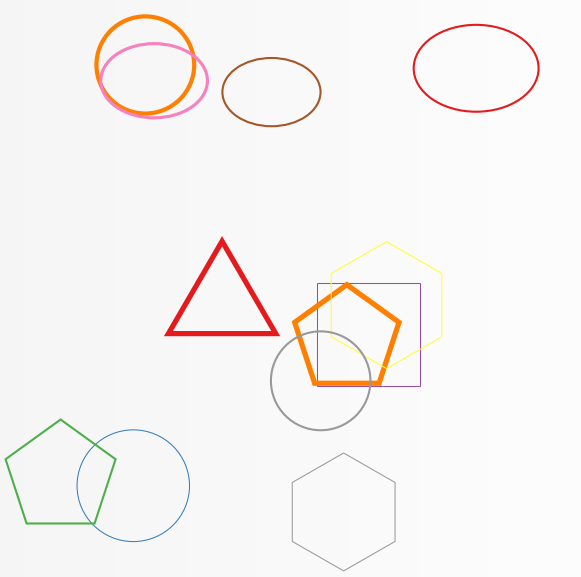[{"shape": "oval", "thickness": 1, "radius": 0.54, "center": [0.819, 0.881]}, {"shape": "triangle", "thickness": 2.5, "radius": 0.53, "center": [0.382, 0.475]}, {"shape": "circle", "thickness": 0.5, "radius": 0.48, "center": [0.229, 0.158]}, {"shape": "pentagon", "thickness": 1, "radius": 0.5, "center": [0.104, 0.173]}, {"shape": "square", "thickness": 0.5, "radius": 0.44, "center": [0.633, 0.42]}, {"shape": "pentagon", "thickness": 2.5, "radius": 0.47, "center": [0.597, 0.412]}, {"shape": "circle", "thickness": 2, "radius": 0.42, "center": [0.25, 0.887]}, {"shape": "hexagon", "thickness": 0.5, "radius": 0.55, "center": [0.665, 0.471]}, {"shape": "oval", "thickness": 1, "radius": 0.42, "center": [0.467, 0.84]}, {"shape": "oval", "thickness": 1.5, "radius": 0.46, "center": [0.265, 0.859]}, {"shape": "hexagon", "thickness": 0.5, "radius": 0.51, "center": [0.591, 0.113]}, {"shape": "circle", "thickness": 1, "radius": 0.43, "center": [0.552, 0.34]}]